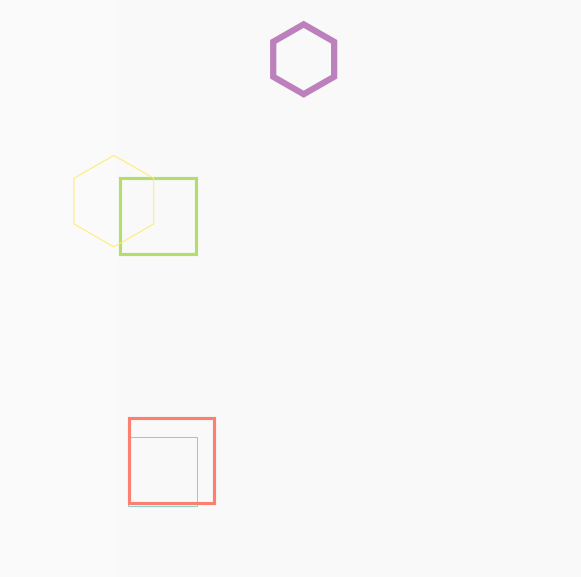[{"shape": "square", "thickness": 0.5, "radius": 0.3, "center": [0.28, 0.183]}, {"shape": "square", "thickness": 1.5, "radius": 0.36, "center": [0.295, 0.202]}, {"shape": "square", "thickness": 1.5, "radius": 0.33, "center": [0.272, 0.625]}, {"shape": "hexagon", "thickness": 3, "radius": 0.3, "center": [0.522, 0.897]}, {"shape": "hexagon", "thickness": 0.5, "radius": 0.4, "center": [0.196, 0.651]}]